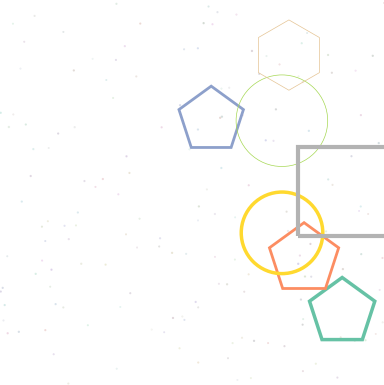[{"shape": "pentagon", "thickness": 2.5, "radius": 0.45, "center": [0.889, 0.19]}, {"shape": "pentagon", "thickness": 2, "radius": 0.47, "center": [0.79, 0.327]}, {"shape": "pentagon", "thickness": 2, "radius": 0.44, "center": [0.549, 0.688]}, {"shape": "circle", "thickness": 0.5, "radius": 0.59, "center": [0.732, 0.686]}, {"shape": "circle", "thickness": 2.5, "radius": 0.53, "center": [0.733, 0.395]}, {"shape": "hexagon", "thickness": 0.5, "radius": 0.46, "center": [0.75, 0.857]}, {"shape": "square", "thickness": 3, "radius": 0.58, "center": [0.891, 0.502]}]